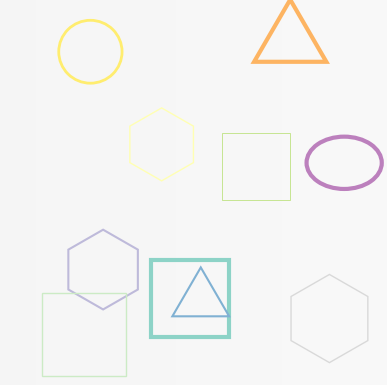[{"shape": "square", "thickness": 3, "radius": 0.5, "center": [0.49, 0.225]}, {"shape": "hexagon", "thickness": 1, "radius": 0.47, "center": [0.417, 0.625]}, {"shape": "hexagon", "thickness": 1.5, "radius": 0.52, "center": [0.266, 0.3]}, {"shape": "triangle", "thickness": 1.5, "radius": 0.42, "center": [0.518, 0.221]}, {"shape": "triangle", "thickness": 3, "radius": 0.54, "center": [0.749, 0.893]}, {"shape": "square", "thickness": 0.5, "radius": 0.44, "center": [0.66, 0.568]}, {"shape": "hexagon", "thickness": 1, "radius": 0.57, "center": [0.85, 0.173]}, {"shape": "oval", "thickness": 3, "radius": 0.49, "center": [0.888, 0.577]}, {"shape": "square", "thickness": 1, "radius": 0.54, "center": [0.217, 0.131]}, {"shape": "circle", "thickness": 2, "radius": 0.41, "center": [0.233, 0.866]}]